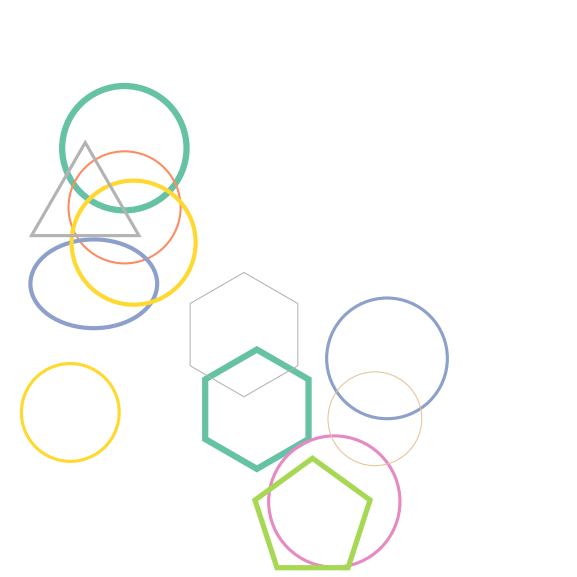[{"shape": "circle", "thickness": 3, "radius": 0.54, "center": [0.215, 0.743]}, {"shape": "hexagon", "thickness": 3, "radius": 0.52, "center": [0.445, 0.291]}, {"shape": "circle", "thickness": 1, "radius": 0.49, "center": [0.216, 0.64]}, {"shape": "oval", "thickness": 2, "radius": 0.55, "center": [0.162, 0.508]}, {"shape": "circle", "thickness": 1.5, "radius": 0.52, "center": [0.67, 0.379]}, {"shape": "circle", "thickness": 1.5, "radius": 0.57, "center": [0.579, 0.131]}, {"shape": "pentagon", "thickness": 2.5, "radius": 0.52, "center": [0.541, 0.101]}, {"shape": "circle", "thickness": 1.5, "radius": 0.42, "center": [0.122, 0.285]}, {"shape": "circle", "thickness": 2, "radius": 0.54, "center": [0.231, 0.579]}, {"shape": "circle", "thickness": 0.5, "radius": 0.41, "center": [0.649, 0.274]}, {"shape": "hexagon", "thickness": 0.5, "radius": 0.54, "center": [0.422, 0.42]}, {"shape": "triangle", "thickness": 1.5, "radius": 0.54, "center": [0.148, 0.645]}]